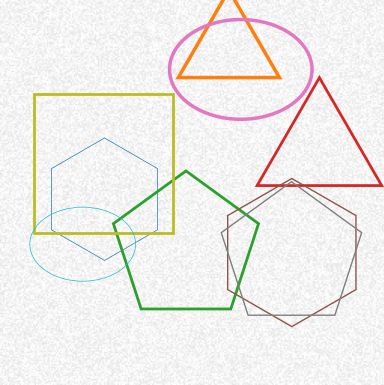[{"shape": "hexagon", "thickness": 0.5, "radius": 0.8, "center": [0.271, 0.483]}, {"shape": "triangle", "thickness": 2.5, "radius": 0.76, "center": [0.594, 0.874]}, {"shape": "pentagon", "thickness": 2, "radius": 0.99, "center": [0.483, 0.358]}, {"shape": "triangle", "thickness": 2, "radius": 0.93, "center": [0.83, 0.611]}, {"shape": "hexagon", "thickness": 1, "radius": 0.96, "center": [0.758, 0.344]}, {"shape": "oval", "thickness": 2.5, "radius": 0.93, "center": [0.625, 0.82]}, {"shape": "pentagon", "thickness": 1, "radius": 0.96, "center": [0.757, 0.336]}, {"shape": "square", "thickness": 2, "radius": 0.9, "center": [0.268, 0.575]}, {"shape": "oval", "thickness": 0.5, "radius": 0.69, "center": [0.215, 0.366]}]